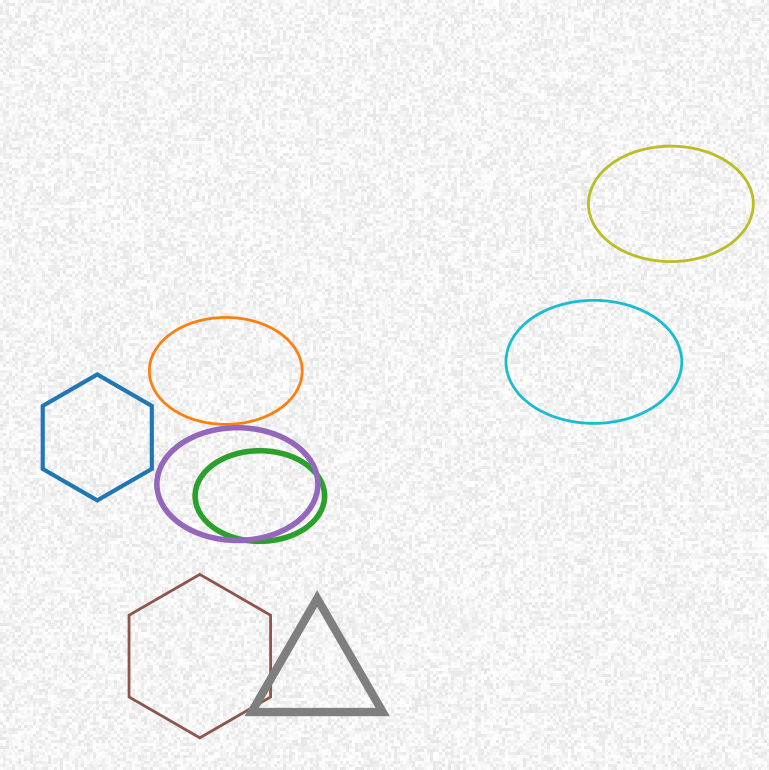[{"shape": "hexagon", "thickness": 1.5, "radius": 0.41, "center": [0.126, 0.432]}, {"shape": "oval", "thickness": 1, "radius": 0.5, "center": [0.293, 0.518]}, {"shape": "oval", "thickness": 2, "radius": 0.42, "center": [0.337, 0.356]}, {"shape": "oval", "thickness": 2, "radius": 0.52, "center": [0.308, 0.371]}, {"shape": "hexagon", "thickness": 1, "radius": 0.53, "center": [0.26, 0.148]}, {"shape": "triangle", "thickness": 3, "radius": 0.49, "center": [0.412, 0.124]}, {"shape": "oval", "thickness": 1, "radius": 0.54, "center": [0.871, 0.735]}, {"shape": "oval", "thickness": 1, "radius": 0.57, "center": [0.771, 0.53]}]